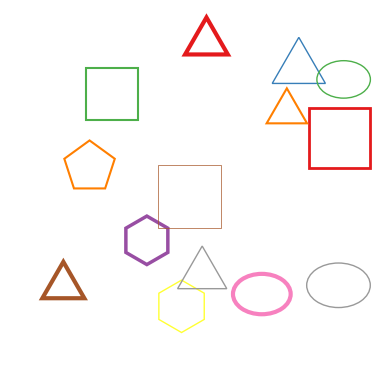[{"shape": "triangle", "thickness": 3, "radius": 0.32, "center": [0.536, 0.891]}, {"shape": "square", "thickness": 2, "radius": 0.39, "center": [0.882, 0.642]}, {"shape": "triangle", "thickness": 1, "radius": 0.4, "center": [0.776, 0.823]}, {"shape": "square", "thickness": 1.5, "radius": 0.34, "center": [0.291, 0.756]}, {"shape": "oval", "thickness": 1, "radius": 0.35, "center": [0.893, 0.794]}, {"shape": "hexagon", "thickness": 2.5, "radius": 0.31, "center": [0.381, 0.376]}, {"shape": "triangle", "thickness": 1.5, "radius": 0.3, "center": [0.745, 0.71]}, {"shape": "pentagon", "thickness": 1.5, "radius": 0.34, "center": [0.233, 0.566]}, {"shape": "hexagon", "thickness": 1, "radius": 0.34, "center": [0.472, 0.204]}, {"shape": "square", "thickness": 0.5, "radius": 0.41, "center": [0.493, 0.49]}, {"shape": "triangle", "thickness": 3, "radius": 0.31, "center": [0.165, 0.257]}, {"shape": "oval", "thickness": 3, "radius": 0.37, "center": [0.68, 0.236]}, {"shape": "triangle", "thickness": 1, "radius": 0.37, "center": [0.525, 0.287]}, {"shape": "oval", "thickness": 1, "radius": 0.41, "center": [0.879, 0.259]}]